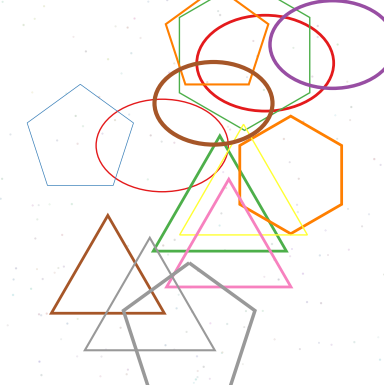[{"shape": "oval", "thickness": 1, "radius": 0.86, "center": [0.421, 0.622]}, {"shape": "oval", "thickness": 2, "radius": 0.89, "center": [0.689, 0.836]}, {"shape": "pentagon", "thickness": 0.5, "radius": 0.73, "center": [0.209, 0.636]}, {"shape": "triangle", "thickness": 2, "radius": 1.0, "center": [0.571, 0.448]}, {"shape": "hexagon", "thickness": 1, "radius": 0.98, "center": [0.635, 0.857]}, {"shape": "oval", "thickness": 2.5, "radius": 0.81, "center": [0.864, 0.884]}, {"shape": "pentagon", "thickness": 1.5, "radius": 0.7, "center": [0.564, 0.894]}, {"shape": "hexagon", "thickness": 2, "radius": 0.76, "center": [0.755, 0.546]}, {"shape": "triangle", "thickness": 1, "radius": 0.96, "center": [0.633, 0.486]}, {"shape": "oval", "thickness": 3, "radius": 0.77, "center": [0.555, 0.732]}, {"shape": "triangle", "thickness": 2, "radius": 0.85, "center": [0.28, 0.271]}, {"shape": "triangle", "thickness": 2, "radius": 0.93, "center": [0.594, 0.348]}, {"shape": "pentagon", "thickness": 2.5, "radius": 0.9, "center": [0.491, 0.138]}, {"shape": "triangle", "thickness": 1.5, "radius": 0.97, "center": [0.389, 0.188]}]